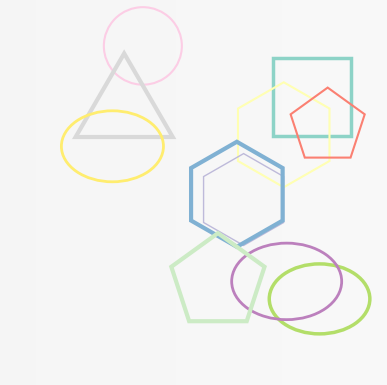[{"shape": "square", "thickness": 2.5, "radius": 0.5, "center": [0.806, 0.747]}, {"shape": "hexagon", "thickness": 1.5, "radius": 0.68, "center": [0.732, 0.65]}, {"shape": "hexagon", "thickness": 1, "radius": 0.6, "center": [0.629, 0.482]}, {"shape": "pentagon", "thickness": 1.5, "radius": 0.5, "center": [0.846, 0.672]}, {"shape": "hexagon", "thickness": 3, "radius": 0.68, "center": [0.611, 0.495]}, {"shape": "oval", "thickness": 2.5, "radius": 0.65, "center": [0.825, 0.224]}, {"shape": "circle", "thickness": 1.5, "radius": 0.5, "center": [0.369, 0.881]}, {"shape": "triangle", "thickness": 3, "radius": 0.72, "center": [0.32, 0.716]}, {"shape": "oval", "thickness": 2, "radius": 0.71, "center": [0.74, 0.269]}, {"shape": "pentagon", "thickness": 3, "radius": 0.63, "center": [0.562, 0.268]}, {"shape": "oval", "thickness": 2, "radius": 0.66, "center": [0.29, 0.62]}]